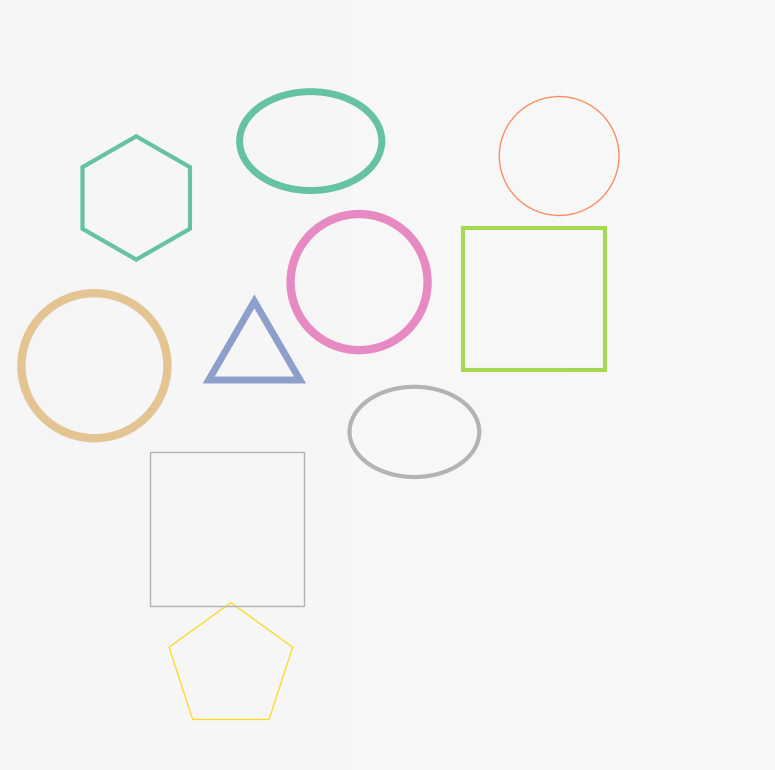[{"shape": "oval", "thickness": 2.5, "radius": 0.46, "center": [0.401, 0.817]}, {"shape": "hexagon", "thickness": 1.5, "radius": 0.4, "center": [0.176, 0.743]}, {"shape": "circle", "thickness": 0.5, "radius": 0.39, "center": [0.721, 0.797]}, {"shape": "triangle", "thickness": 2.5, "radius": 0.34, "center": [0.328, 0.541]}, {"shape": "circle", "thickness": 3, "radius": 0.44, "center": [0.463, 0.634]}, {"shape": "square", "thickness": 1.5, "radius": 0.46, "center": [0.689, 0.612]}, {"shape": "pentagon", "thickness": 0.5, "radius": 0.42, "center": [0.298, 0.133]}, {"shape": "circle", "thickness": 3, "radius": 0.47, "center": [0.122, 0.525]}, {"shape": "square", "thickness": 0.5, "radius": 0.5, "center": [0.293, 0.313]}, {"shape": "oval", "thickness": 1.5, "radius": 0.42, "center": [0.535, 0.439]}]